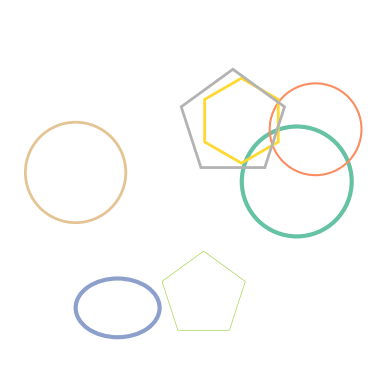[{"shape": "circle", "thickness": 3, "radius": 0.71, "center": [0.771, 0.529]}, {"shape": "circle", "thickness": 1.5, "radius": 0.6, "center": [0.82, 0.664]}, {"shape": "oval", "thickness": 3, "radius": 0.54, "center": [0.305, 0.2]}, {"shape": "pentagon", "thickness": 0.5, "radius": 0.57, "center": [0.529, 0.234]}, {"shape": "hexagon", "thickness": 2, "radius": 0.55, "center": [0.627, 0.687]}, {"shape": "circle", "thickness": 2, "radius": 0.65, "center": [0.196, 0.552]}, {"shape": "pentagon", "thickness": 2, "radius": 0.71, "center": [0.605, 0.679]}]